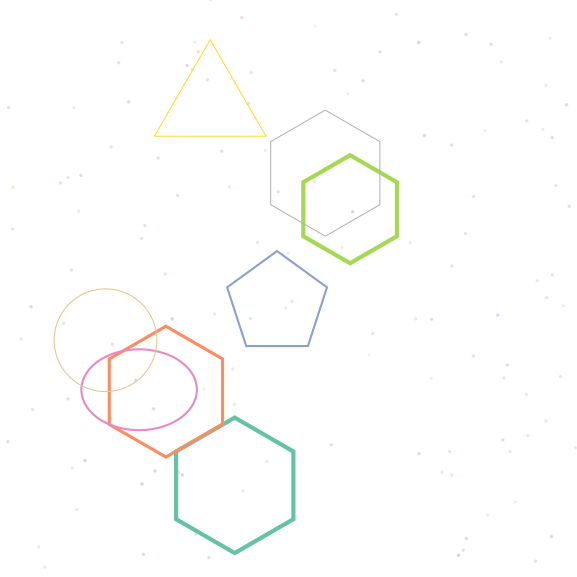[{"shape": "hexagon", "thickness": 2, "radius": 0.59, "center": [0.406, 0.159]}, {"shape": "hexagon", "thickness": 1.5, "radius": 0.57, "center": [0.287, 0.321]}, {"shape": "pentagon", "thickness": 1, "radius": 0.45, "center": [0.48, 0.473]}, {"shape": "oval", "thickness": 1, "radius": 0.5, "center": [0.241, 0.324]}, {"shape": "hexagon", "thickness": 2, "radius": 0.47, "center": [0.606, 0.637]}, {"shape": "triangle", "thickness": 0.5, "radius": 0.56, "center": [0.364, 0.819]}, {"shape": "circle", "thickness": 0.5, "radius": 0.44, "center": [0.183, 0.41]}, {"shape": "hexagon", "thickness": 0.5, "radius": 0.55, "center": [0.563, 0.699]}]